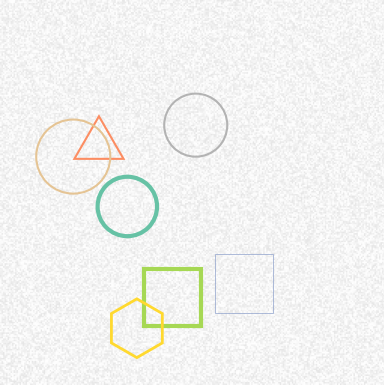[{"shape": "circle", "thickness": 3, "radius": 0.39, "center": [0.331, 0.464]}, {"shape": "triangle", "thickness": 1.5, "radius": 0.37, "center": [0.257, 0.624]}, {"shape": "square", "thickness": 0.5, "radius": 0.38, "center": [0.634, 0.264]}, {"shape": "square", "thickness": 3, "radius": 0.37, "center": [0.448, 0.228]}, {"shape": "hexagon", "thickness": 2, "radius": 0.38, "center": [0.355, 0.147]}, {"shape": "circle", "thickness": 1.5, "radius": 0.48, "center": [0.19, 0.593]}, {"shape": "circle", "thickness": 1.5, "radius": 0.41, "center": [0.508, 0.675]}]